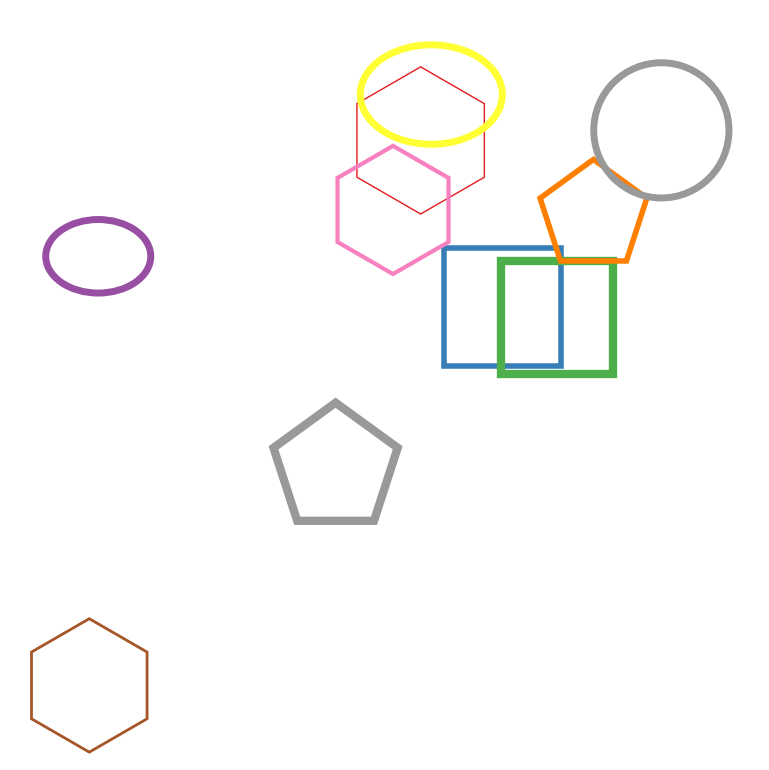[{"shape": "hexagon", "thickness": 0.5, "radius": 0.48, "center": [0.546, 0.818]}, {"shape": "square", "thickness": 2, "radius": 0.38, "center": [0.652, 0.601]}, {"shape": "square", "thickness": 3, "radius": 0.37, "center": [0.723, 0.587]}, {"shape": "oval", "thickness": 2.5, "radius": 0.34, "center": [0.128, 0.667]}, {"shape": "pentagon", "thickness": 2, "radius": 0.36, "center": [0.771, 0.72]}, {"shape": "oval", "thickness": 2.5, "radius": 0.46, "center": [0.56, 0.877]}, {"shape": "hexagon", "thickness": 1, "radius": 0.43, "center": [0.116, 0.11]}, {"shape": "hexagon", "thickness": 1.5, "radius": 0.42, "center": [0.51, 0.727]}, {"shape": "pentagon", "thickness": 3, "radius": 0.42, "center": [0.436, 0.392]}, {"shape": "circle", "thickness": 2.5, "radius": 0.44, "center": [0.859, 0.831]}]